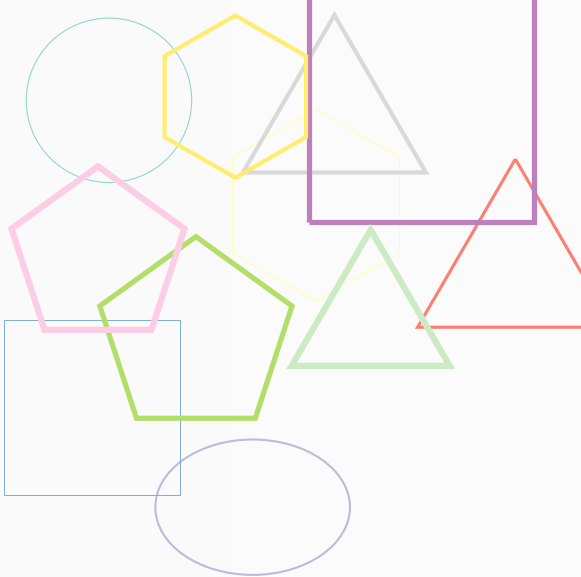[{"shape": "circle", "thickness": 0.5, "radius": 0.71, "center": [0.187, 0.825]}, {"shape": "hexagon", "thickness": 0.5, "radius": 0.83, "center": [0.544, 0.644]}, {"shape": "oval", "thickness": 1, "radius": 0.84, "center": [0.435, 0.121]}, {"shape": "triangle", "thickness": 1.5, "radius": 0.97, "center": [0.887, 0.53]}, {"shape": "square", "thickness": 0.5, "radius": 0.76, "center": [0.159, 0.294]}, {"shape": "pentagon", "thickness": 2.5, "radius": 0.87, "center": [0.337, 0.416]}, {"shape": "pentagon", "thickness": 3, "radius": 0.78, "center": [0.169, 0.555]}, {"shape": "triangle", "thickness": 2, "radius": 0.91, "center": [0.575, 0.791]}, {"shape": "square", "thickness": 2.5, "radius": 0.97, "center": [0.725, 0.809]}, {"shape": "triangle", "thickness": 3, "radius": 0.79, "center": [0.638, 0.444]}, {"shape": "hexagon", "thickness": 2, "radius": 0.7, "center": [0.405, 0.832]}]